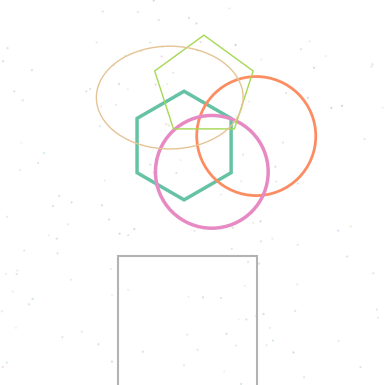[{"shape": "hexagon", "thickness": 2.5, "radius": 0.71, "center": [0.478, 0.622]}, {"shape": "circle", "thickness": 2, "radius": 0.77, "center": [0.666, 0.647]}, {"shape": "circle", "thickness": 2.5, "radius": 0.73, "center": [0.55, 0.554]}, {"shape": "pentagon", "thickness": 1, "radius": 0.67, "center": [0.53, 0.774]}, {"shape": "oval", "thickness": 1, "radius": 0.95, "center": [0.441, 0.747]}, {"shape": "square", "thickness": 1.5, "radius": 0.9, "center": [0.487, 0.155]}]